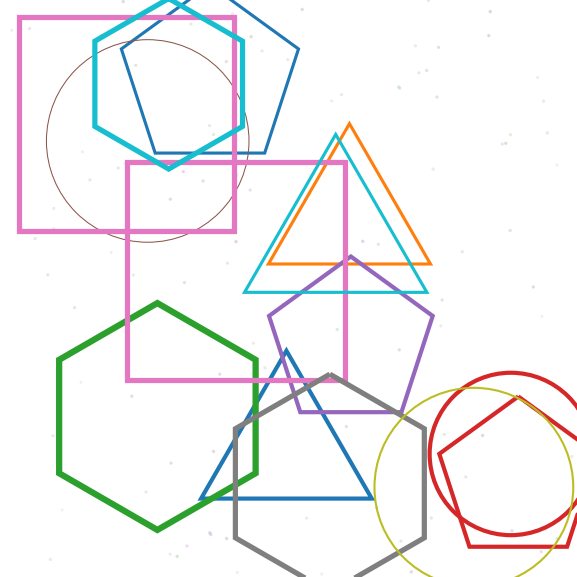[{"shape": "triangle", "thickness": 2, "radius": 0.85, "center": [0.496, 0.221]}, {"shape": "pentagon", "thickness": 1.5, "radius": 0.81, "center": [0.364, 0.865]}, {"shape": "triangle", "thickness": 1.5, "radius": 0.81, "center": [0.605, 0.623]}, {"shape": "hexagon", "thickness": 3, "radius": 0.98, "center": [0.273, 0.278]}, {"shape": "pentagon", "thickness": 2, "radius": 0.72, "center": [0.897, 0.169]}, {"shape": "circle", "thickness": 2, "radius": 0.7, "center": [0.885, 0.213]}, {"shape": "pentagon", "thickness": 2, "radius": 0.75, "center": [0.608, 0.406]}, {"shape": "circle", "thickness": 0.5, "radius": 0.88, "center": [0.256, 0.755]}, {"shape": "square", "thickness": 2.5, "radius": 0.94, "center": [0.409, 0.53]}, {"shape": "square", "thickness": 2.5, "radius": 0.93, "center": [0.219, 0.785]}, {"shape": "hexagon", "thickness": 2.5, "radius": 0.94, "center": [0.571, 0.162]}, {"shape": "circle", "thickness": 1, "radius": 0.86, "center": [0.821, 0.155]}, {"shape": "triangle", "thickness": 1.5, "radius": 0.91, "center": [0.581, 0.584]}, {"shape": "hexagon", "thickness": 2.5, "radius": 0.74, "center": [0.292, 0.854]}]